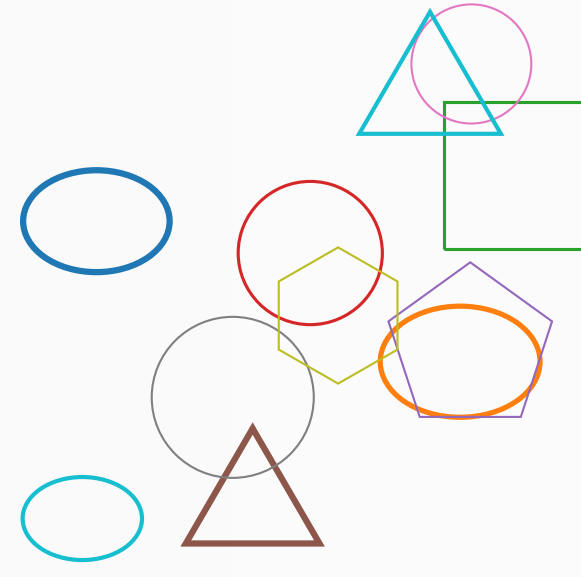[{"shape": "oval", "thickness": 3, "radius": 0.63, "center": [0.166, 0.616]}, {"shape": "oval", "thickness": 2.5, "radius": 0.69, "center": [0.792, 0.373]}, {"shape": "square", "thickness": 1.5, "radius": 0.64, "center": [0.891, 0.695]}, {"shape": "circle", "thickness": 1.5, "radius": 0.62, "center": [0.534, 0.561]}, {"shape": "pentagon", "thickness": 1, "radius": 0.74, "center": [0.809, 0.397]}, {"shape": "triangle", "thickness": 3, "radius": 0.66, "center": [0.435, 0.124]}, {"shape": "circle", "thickness": 1, "radius": 0.52, "center": [0.811, 0.888]}, {"shape": "circle", "thickness": 1, "radius": 0.7, "center": [0.4, 0.311]}, {"shape": "hexagon", "thickness": 1, "radius": 0.59, "center": [0.582, 0.453]}, {"shape": "triangle", "thickness": 2, "radius": 0.7, "center": [0.74, 0.838]}, {"shape": "oval", "thickness": 2, "radius": 0.51, "center": [0.142, 0.101]}]